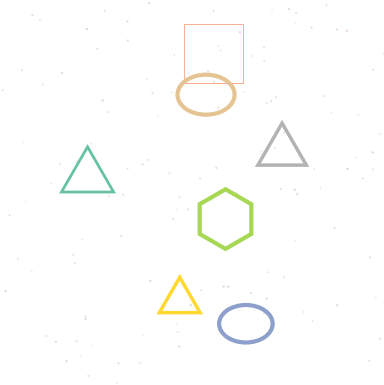[{"shape": "triangle", "thickness": 2, "radius": 0.39, "center": [0.227, 0.54]}, {"shape": "square", "thickness": 0.5, "radius": 0.38, "center": [0.554, 0.862]}, {"shape": "oval", "thickness": 3, "radius": 0.35, "center": [0.639, 0.159]}, {"shape": "hexagon", "thickness": 3, "radius": 0.39, "center": [0.586, 0.431]}, {"shape": "triangle", "thickness": 2.5, "radius": 0.31, "center": [0.467, 0.219]}, {"shape": "oval", "thickness": 3, "radius": 0.37, "center": [0.535, 0.754]}, {"shape": "triangle", "thickness": 2.5, "radius": 0.36, "center": [0.733, 0.607]}]